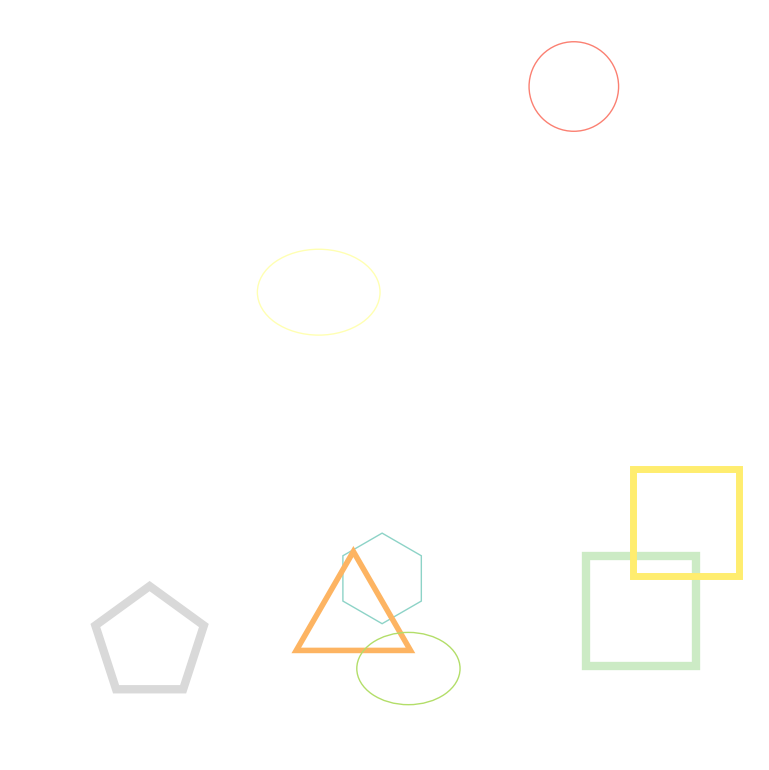[{"shape": "hexagon", "thickness": 0.5, "radius": 0.29, "center": [0.496, 0.249]}, {"shape": "oval", "thickness": 0.5, "radius": 0.4, "center": [0.414, 0.621]}, {"shape": "circle", "thickness": 0.5, "radius": 0.29, "center": [0.745, 0.888]}, {"shape": "triangle", "thickness": 2, "radius": 0.43, "center": [0.459, 0.198]}, {"shape": "oval", "thickness": 0.5, "radius": 0.34, "center": [0.53, 0.132]}, {"shape": "pentagon", "thickness": 3, "radius": 0.37, "center": [0.194, 0.165]}, {"shape": "square", "thickness": 3, "radius": 0.36, "center": [0.832, 0.207]}, {"shape": "square", "thickness": 2.5, "radius": 0.35, "center": [0.891, 0.321]}]